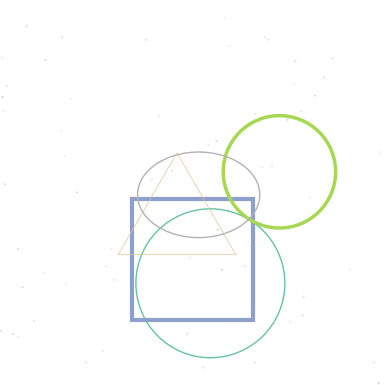[{"shape": "circle", "thickness": 1, "radius": 0.97, "center": [0.546, 0.264]}, {"shape": "square", "thickness": 3, "radius": 0.78, "center": [0.501, 0.325]}, {"shape": "circle", "thickness": 2.5, "radius": 0.73, "center": [0.726, 0.554]}, {"shape": "triangle", "thickness": 0.5, "radius": 0.88, "center": [0.46, 0.427]}, {"shape": "oval", "thickness": 1, "radius": 0.79, "center": [0.516, 0.494]}]